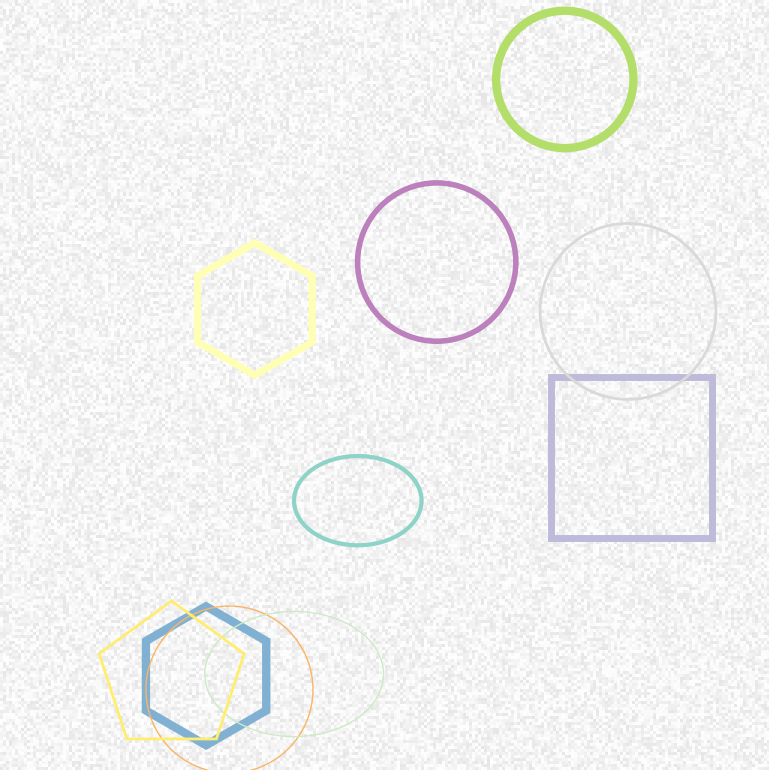[{"shape": "oval", "thickness": 1.5, "radius": 0.41, "center": [0.465, 0.35]}, {"shape": "hexagon", "thickness": 2.5, "radius": 0.43, "center": [0.331, 0.599]}, {"shape": "square", "thickness": 2.5, "radius": 0.52, "center": [0.82, 0.406]}, {"shape": "hexagon", "thickness": 3, "radius": 0.45, "center": [0.268, 0.122]}, {"shape": "circle", "thickness": 0.5, "radius": 0.54, "center": [0.298, 0.104]}, {"shape": "circle", "thickness": 3, "radius": 0.45, "center": [0.733, 0.897]}, {"shape": "circle", "thickness": 1, "radius": 0.57, "center": [0.816, 0.596]}, {"shape": "circle", "thickness": 2, "radius": 0.51, "center": [0.567, 0.66]}, {"shape": "oval", "thickness": 0.5, "radius": 0.58, "center": [0.382, 0.125]}, {"shape": "pentagon", "thickness": 1, "radius": 0.5, "center": [0.223, 0.12]}]